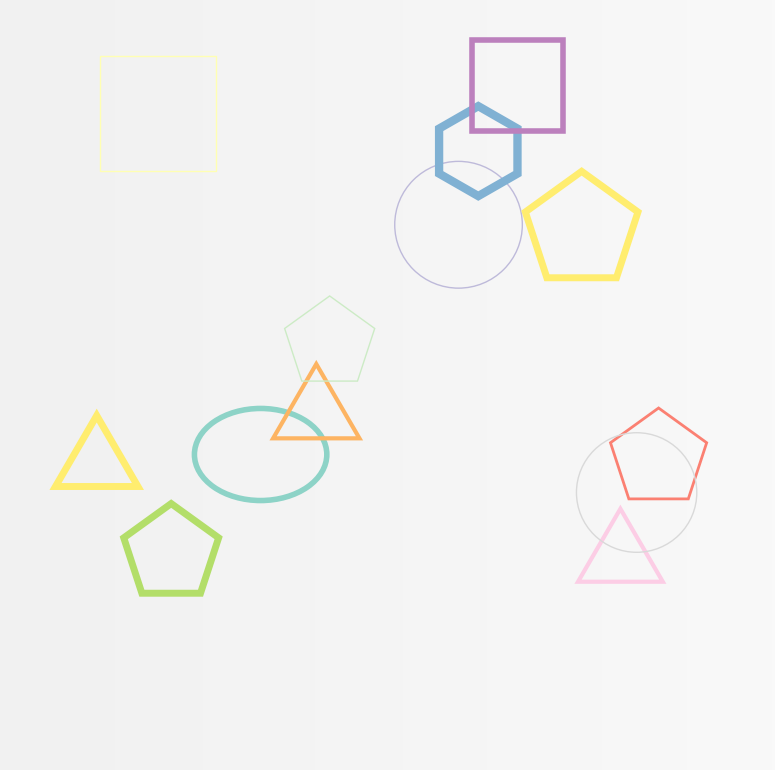[{"shape": "oval", "thickness": 2, "radius": 0.43, "center": [0.336, 0.41]}, {"shape": "square", "thickness": 0.5, "radius": 0.37, "center": [0.204, 0.852]}, {"shape": "circle", "thickness": 0.5, "radius": 0.41, "center": [0.592, 0.708]}, {"shape": "pentagon", "thickness": 1, "radius": 0.33, "center": [0.85, 0.405]}, {"shape": "hexagon", "thickness": 3, "radius": 0.29, "center": [0.617, 0.804]}, {"shape": "triangle", "thickness": 1.5, "radius": 0.32, "center": [0.408, 0.463]}, {"shape": "pentagon", "thickness": 2.5, "radius": 0.32, "center": [0.221, 0.282]}, {"shape": "triangle", "thickness": 1.5, "radius": 0.32, "center": [0.801, 0.276]}, {"shape": "circle", "thickness": 0.5, "radius": 0.39, "center": [0.821, 0.36]}, {"shape": "square", "thickness": 2, "radius": 0.3, "center": [0.668, 0.889]}, {"shape": "pentagon", "thickness": 0.5, "radius": 0.31, "center": [0.425, 0.555]}, {"shape": "triangle", "thickness": 2.5, "radius": 0.31, "center": [0.125, 0.399]}, {"shape": "pentagon", "thickness": 2.5, "radius": 0.38, "center": [0.751, 0.701]}]